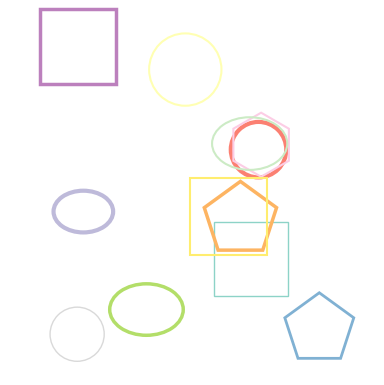[{"shape": "square", "thickness": 1, "radius": 0.48, "center": [0.651, 0.327]}, {"shape": "circle", "thickness": 1.5, "radius": 0.47, "center": [0.481, 0.819]}, {"shape": "oval", "thickness": 3, "radius": 0.39, "center": [0.216, 0.45]}, {"shape": "circle", "thickness": 3, "radius": 0.36, "center": [0.671, 0.611]}, {"shape": "pentagon", "thickness": 2, "radius": 0.47, "center": [0.829, 0.145]}, {"shape": "pentagon", "thickness": 2.5, "radius": 0.49, "center": [0.624, 0.43]}, {"shape": "oval", "thickness": 2.5, "radius": 0.48, "center": [0.38, 0.196]}, {"shape": "hexagon", "thickness": 1.5, "radius": 0.42, "center": [0.678, 0.624]}, {"shape": "circle", "thickness": 1, "radius": 0.35, "center": [0.2, 0.132]}, {"shape": "square", "thickness": 2.5, "radius": 0.49, "center": [0.202, 0.879]}, {"shape": "oval", "thickness": 1.5, "radius": 0.49, "center": [0.648, 0.627]}, {"shape": "square", "thickness": 1.5, "radius": 0.5, "center": [0.593, 0.438]}]